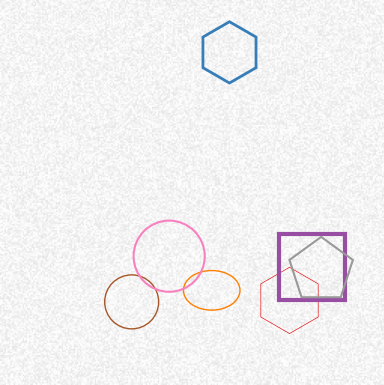[{"shape": "hexagon", "thickness": 0.5, "radius": 0.43, "center": [0.752, 0.22]}, {"shape": "hexagon", "thickness": 2, "radius": 0.4, "center": [0.596, 0.864]}, {"shape": "square", "thickness": 3, "radius": 0.43, "center": [0.811, 0.307]}, {"shape": "oval", "thickness": 1, "radius": 0.37, "center": [0.55, 0.246]}, {"shape": "circle", "thickness": 1, "radius": 0.35, "center": [0.342, 0.216]}, {"shape": "circle", "thickness": 1.5, "radius": 0.46, "center": [0.439, 0.335]}, {"shape": "pentagon", "thickness": 1.5, "radius": 0.43, "center": [0.834, 0.298]}]